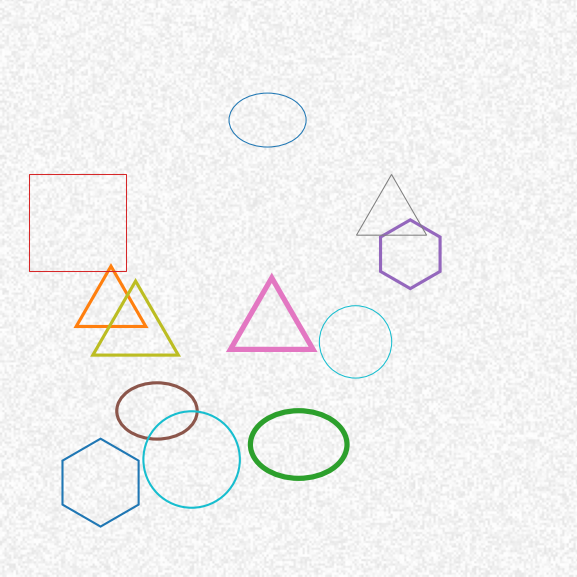[{"shape": "hexagon", "thickness": 1, "radius": 0.38, "center": [0.174, 0.163]}, {"shape": "oval", "thickness": 0.5, "radius": 0.33, "center": [0.463, 0.791]}, {"shape": "triangle", "thickness": 1.5, "radius": 0.35, "center": [0.192, 0.469]}, {"shape": "oval", "thickness": 2.5, "radius": 0.42, "center": [0.517, 0.229]}, {"shape": "square", "thickness": 0.5, "radius": 0.42, "center": [0.134, 0.613]}, {"shape": "hexagon", "thickness": 1.5, "radius": 0.3, "center": [0.71, 0.559]}, {"shape": "oval", "thickness": 1.5, "radius": 0.35, "center": [0.272, 0.288]}, {"shape": "triangle", "thickness": 2.5, "radius": 0.41, "center": [0.471, 0.435]}, {"shape": "triangle", "thickness": 0.5, "radius": 0.35, "center": [0.678, 0.627]}, {"shape": "triangle", "thickness": 1.5, "radius": 0.43, "center": [0.235, 0.427]}, {"shape": "circle", "thickness": 0.5, "radius": 0.31, "center": [0.616, 0.407]}, {"shape": "circle", "thickness": 1, "radius": 0.42, "center": [0.332, 0.203]}]